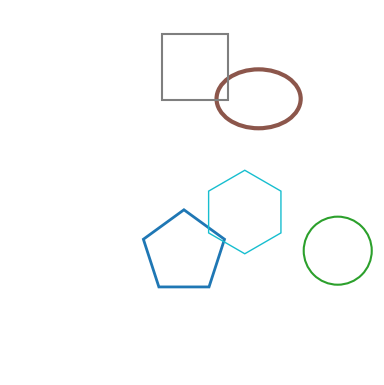[{"shape": "pentagon", "thickness": 2, "radius": 0.55, "center": [0.478, 0.344]}, {"shape": "circle", "thickness": 1.5, "radius": 0.44, "center": [0.877, 0.349]}, {"shape": "oval", "thickness": 3, "radius": 0.55, "center": [0.672, 0.743]}, {"shape": "square", "thickness": 1.5, "radius": 0.43, "center": [0.506, 0.826]}, {"shape": "hexagon", "thickness": 1, "radius": 0.54, "center": [0.636, 0.449]}]